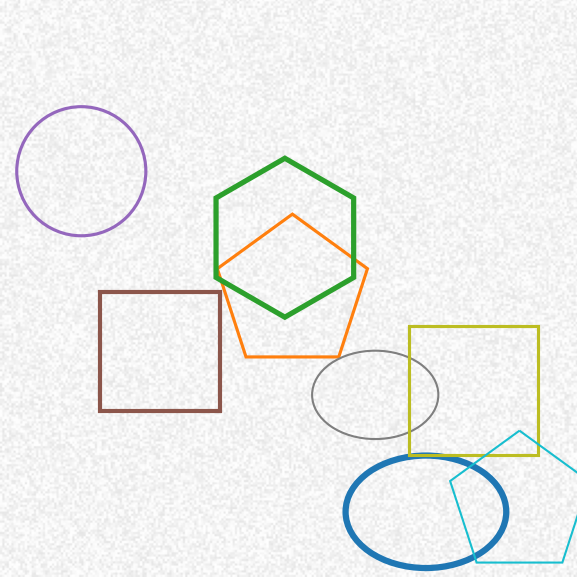[{"shape": "oval", "thickness": 3, "radius": 0.7, "center": [0.738, 0.113]}, {"shape": "pentagon", "thickness": 1.5, "radius": 0.68, "center": [0.506, 0.492]}, {"shape": "hexagon", "thickness": 2.5, "radius": 0.69, "center": [0.493, 0.587]}, {"shape": "circle", "thickness": 1.5, "radius": 0.56, "center": [0.141, 0.703]}, {"shape": "square", "thickness": 2, "radius": 0.52, "center": [0.277, 0.39]}, {"shape": "oval", "thickness": 1, "radius": 0.55, "center": [0.65, 0.315]}, {"shape": "square", "thickness": 1.5, "radius": 0.56, "center": [0.82, 0.323]}, {"shape": "pentagon", "thickness": 1, "radius": 0.63, "center": [0.9, 0.127]}]